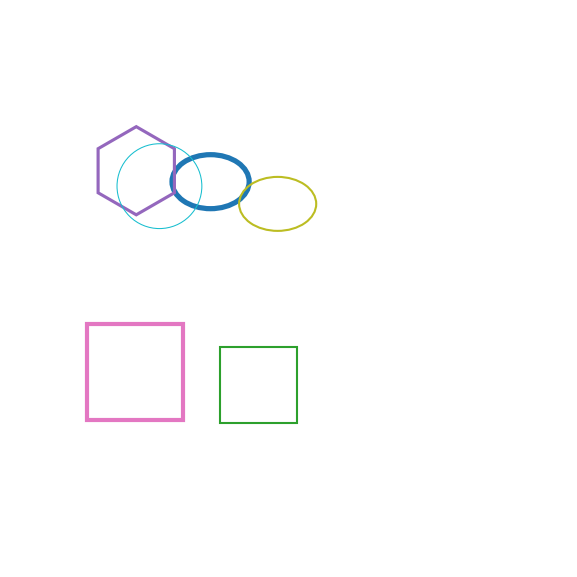[{"shape": "oval", "thickness": 2.5, "radius": 0.33, "center": [0.365, 0.685]}, {"shape": "square", "thickness": 1, "radius": 0.33, "center": [0.448, 0.332]}, {"shape": "hexagon", "thickness": 1.5, "radius": 0.38, "center": [0.236, 0.703]}, {"shape": "square", "thickness": 2, "radius": 0.42, "center": [0.234, 0.355]}, {"shape": "oval", "thickness": 1, "radius": 0.33, "center": [0.481, 0.646]}, {"shape": "circle", "thickness": 0.5, "radius": 0.37, "center": [0.276, 0.677]}]